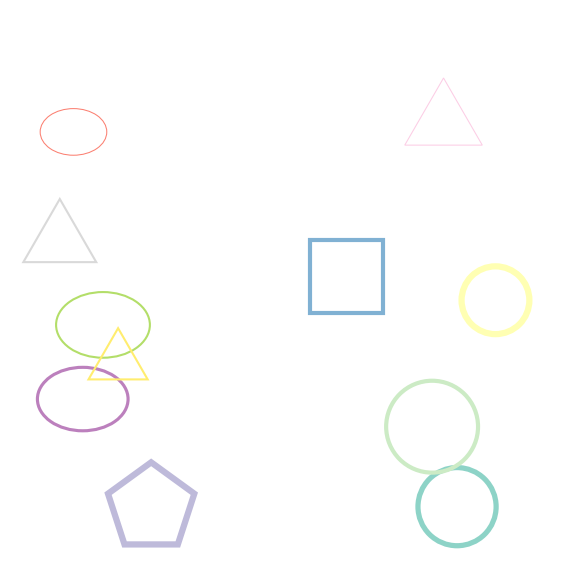[{"shape": "circle", "thickness": 2.5, "radius": 0.34, "center": [0.791, 0.122]}, {"shape": "circle", "thickness": 3, "radius": 0.29, "center": [0.858, 0.479]}, {"shape": "pentagon", "thickness": 3, "radius": 0.39, "center": [0.262, 0.12]}, {"shape": "oval", "thickness": 0.5, "radius": 0.29, "center": [0.127, 0.771]}, {"shape": "square", "thickness": 2, "radius": 0.32, "center": [0.6, 0.52]}, {"shape": "oval", "thickness": 1, "radius": 0.41, "center": [0.178, 0.437]}, {"shape": "triangle", "thickness": 0.5, "radius": 0.39, "center": [0.768, 0.787]}, {"shape": "triangle", "thickness": 1, "radius": 0.36, "center": [0.104, 0.582]}, {"shape": "oval", "thickness": 1.5, "radius": 0.39, "center": [0.143, 0.308]}, {"shape": "circle", "thickness": 2, "radius": 0.4, "center": [0.748, 0.26]}, {"shape": "triangle", "thickness": 1, "radius": 0.3, "center": [0.204, 0.372]}]